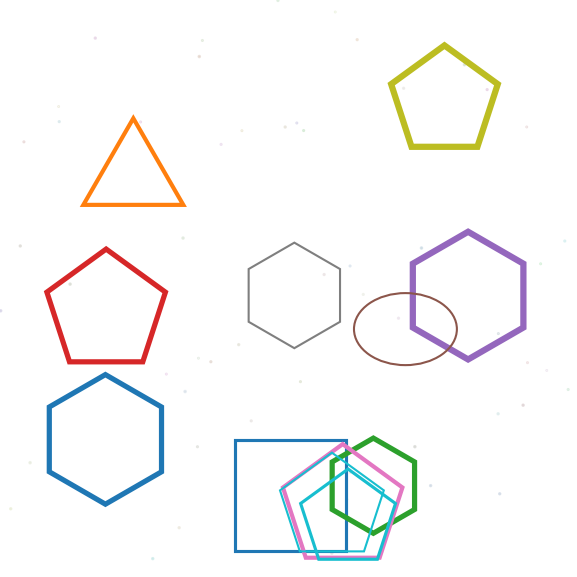[{"shape": "square", "thickness": 1.5, "radius": 0.48, "center": [0.503, 0.142]}, {"shape": "hexagon", "thickness": 2.5, "radius": 0.56, "center": [0.183, 0.238]}, {"shape": "triangle", "thickness": 2, "radius": 0.5, "center": [0.231, 0.694]}, {"shape": "hexagon", "thickness": 2.5, "radius": 0.41, "center": [0.647, 0.158]}, {"shape": "pentagon", "thickness": 2.5, "radius": 0.54, "center": [0.184, 0.46]}, {"shape": "hexagon", "thickness": 3, "radius": 0.55, "center": [0.811, 0.487]}, {"shape": "oval", "thickness": 1, "radius": 0.45, "center": [0.702, 0.429]}, {"shape": "pentagon", "thickness": 2, "radius": 0.54, "center": [0.593, 0.121]}, {"shape": "hexagon", "thickness": 1, "radius": 0.46, "center": [0.51, 0.488]}, {"shape": "pentagon", "thickness": 3, "radius": 0.49, "center": [0.77, 0.823]}, {"shape": "pentagon", "thickness": 1.5, "radius": 0.43, "center": [0.603, 0.101]}, {"shape": "pentagon", "thickness": 1, "radius": 0.47, "center": [0.575, 0.121]}]